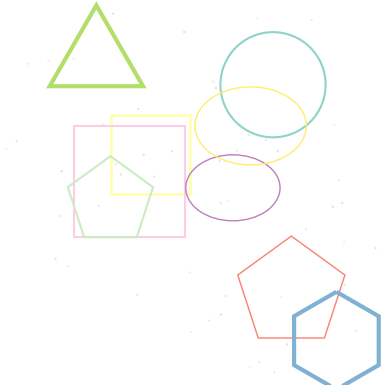[{"shape": "circle", "thickness": 1.5, "radius": 0.68, "center": [0.709, 0.78]}, {"shape": "square", "thickness": 2, "radius": 0.51, "center": [0.39, 0.598]}, {"shape": "pentagon", "thickness": 1, "radius": 0.73, "center": [0.757, 0.24]}, {"shape": "hexagon", "thickness": 3, "radius": 0.63, "center": [0.874, 0.115]}, {"shape": "triangle", "thickness": 3, "radius": 0.7, "center": [0.25, 0.846]}, {"shape": "square", "thickness": 1.5, "radius": 0.72, "center": [0.337, 0.529]}, {"shape": "oval", "thickness": 1, "radius": 0.61, "center": [0.605, 0.512]}, {"shape": "pentagon", "thickness": 1.5, "radius": 0.58, "center": [0.287, 0.478]}, {"shape": "oval", "thickness": 1, "radius": 0.72, "center": [0.651, 0.673]}]